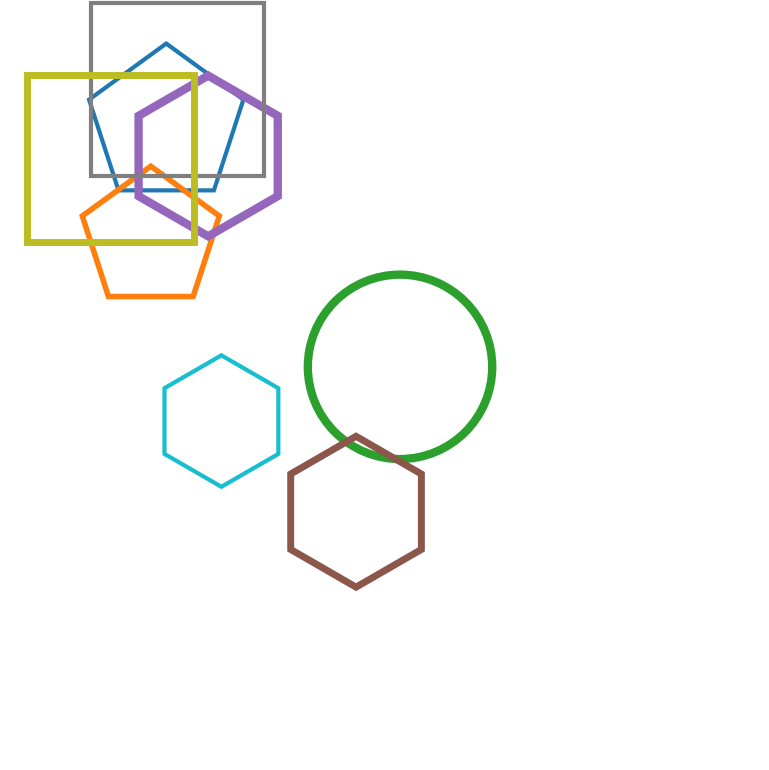[{"shape": "pentagon", "thickness": 1.5, "radius": 0.53, "center": [0.216, 0.838]}, {"shape": "pentagon", "thickness": 2, "radius": 0.47, "center": [0.196, 0.691]}, {"shape": "circle", "thickness": 3, "radius": 0.6, "center": [0.52, 0.524]}, {"shape": "hexagon", "thickness": 3, "radius": 0.52, "center": [0.27, 0.797]}, {"shape": "hexagon", "thickness": 2.5, "radius": 0.49, "center": [0.462, 0.335]}, {"shape": "square", "thickness": 1.5, "radius": 0.56, "center": [0.231, 0.884]}, {"shape": "square", "thickness": 2.5, "radius": 0.54, "center": [0.144, 0.794]}, {"shape": "hexagon", "thickness": 1.5, "radius": 0.43, "center": [0.288, 0.453]}]